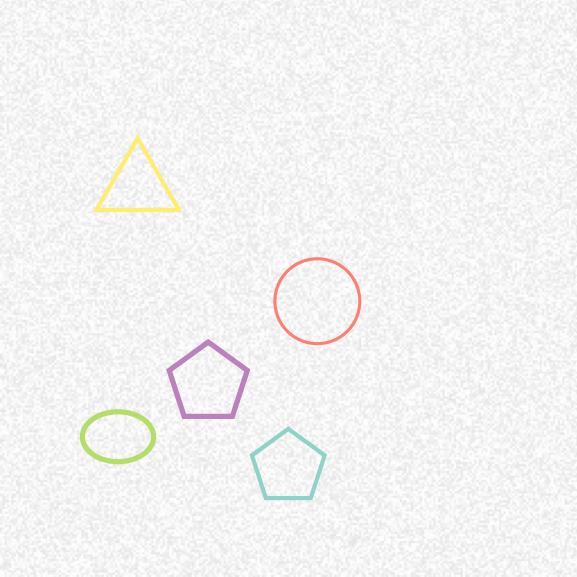[{"shape": "pentagon", "thickness": 2, "radius": 0.33, "center": [0.499, 0.19]}, {"shape": "circle", "thickness": 1.5, "radius": 0.37, "center": [0.55, 0.478]}, {"shape": "oval", "thickness": 2.5, "radius": 0.31, "center": [0.204, 0.243]}, {"shape": "pentagon", "thickness": 2.5, "radius": 0.36, "center": [0.361, 0.336]}, {"shape": "triangle", "thickness": 2, "radius": 0.41, "center": [0.238, 0.677]}]